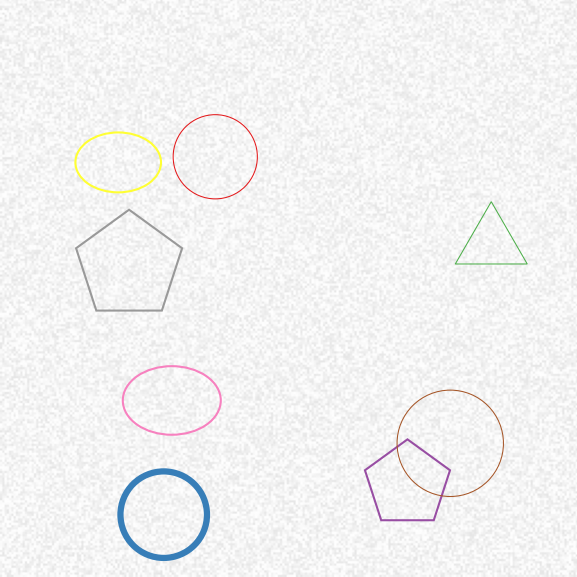[{"shape": "circle", "thickness": 0.5, "radius": 0.36, "center": [0.373, 0.728]}, {"shape": "circle", "thickness": 3, "radius": 0.37, "center": [0.284, 0.108]}, {"shape": "triangle", "thickness": 0.5, "radius": 0.36, "center": [0.851, 0.578]}, {"shape": "pentagon", "thickness": 1, "radius": 0.39, "center": [0.706, 0.161]}, {"shape": "oval", "thickness": 1, "radius": 0.37, "center": [0.205, 0.718]}, {"shape": "circle", "thickness": 0.5, "radius": 0.46, "center": [0.78, 0.231]}, {"shape": "oval", "thickness": 1, "radius": 0.42, "center": [0.297, 0.306]}, {"shape": "pentagon", "thickness": 1, "radius": 0.48, "center": [0.224, 0.539]}]